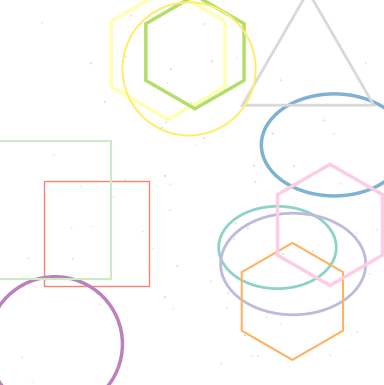[{"shape": "oval", "thickness": 2, "radius": 0.76, "center": [0.721, 0.357]}, {"shape": "hexagon", "thickness": 2.5, "radius": 0.85, "center": [0.437, 0.86]}, {"shape": "oval", "thickness": 2, "radius": 0.94, "center": [0.761, 0.314]}, {"shape": "square", "thickness": 1, "radius": 0.68, "center": [0.251, 0.394]}, {"shape": "oval", "thickness": 2.5, "radius": 0.95, "center": [0.868, 0.624]}, {"shape": "hexagon", "thickness": 1.5, "radius": 0.76, "center": [0.759, 0.217]}, {"shape": "hexagon", "thickness": 2.5, "radius": 0.74, "center": [0.506, 0.865]}, {"shape": "hexagon", "thickness": 2.5, "radius": 0.79, "center": [0.857, 0.416]}, {"shape": "triangle", "thickness": 2, "radius": 0.99, "center": [0.8, 0.825]}, {"shape": "circle", "thickness": 2.5, "radius": 0.88, "center": [0.143, 0.106]}, {"shape": "square", "thickness": 1.5, "radius": 0.9, "center": [0.11, 0.454]}, {"shape": "circle", "thickness": 1.5, "radius": 0.86, "center": [0.491, 0.821]}]